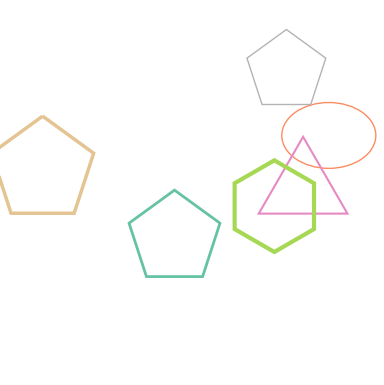[{"shape": "pentagon", "thickness": 2, "radius": 0.62, "center": [0.453, 0.382]}, {"shape": "oval", "thickness": 1, "radius": 0.61, "center": [0.854, 0.648]}, {"shape": "triangle", "thickness": 1.5, "radius": 0.67, "center": [0.787, 0.512]}, {"shape": "hexagon", "thickness": 3, "radius": 0.6, "center": [0.713, 0.464]}, {"shape": "pentagon", "thickness": 2.5, "radius": 0.7, "center": [0.111, 0.559]}, {"shape": "pentagon", "thickness": 1, "radius": 0.54, "center": [0.744, 0.816]}]